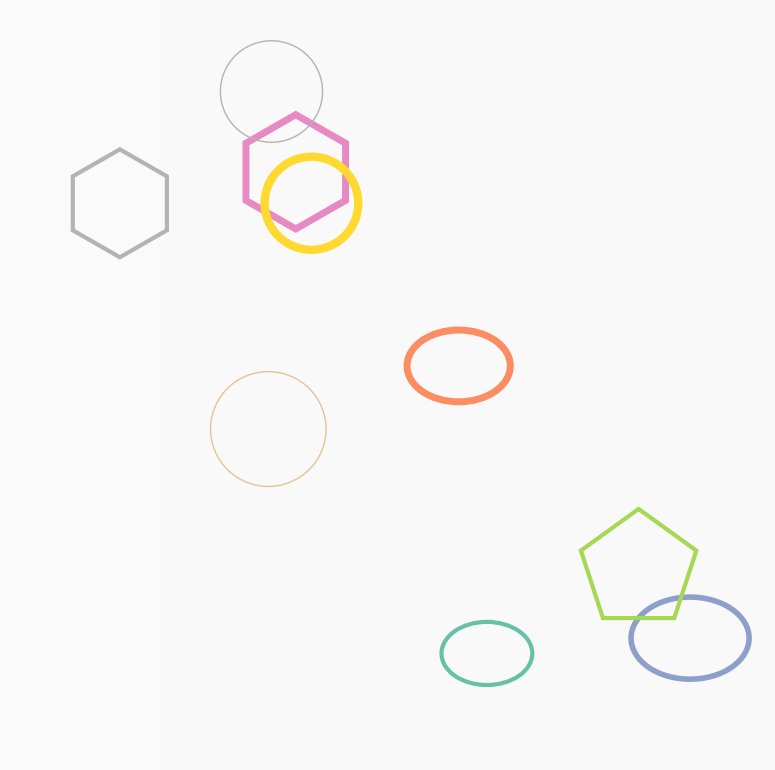[{"shape": "oval", "thickness": 1.5, "radius": 0.29, "center": [0.628, 0.151]}, {"shape": "oval", "thickness": 2.5, "radius": 0.33, "center": [0.592, 0.525]}, {"shape": "oval", "thickness": 2, "radius": 0.38, "center": [0.89, 0.171]}, {"shape": "hexagon", "thickness": 2.5, "radius": 0.37, "center": [0.382, 0.777]}, {"shape": "pentagon", "thickness": 1.5, "radius": 0.39, "center": [0.824, 0.261]}, {"shape": "circle", "thickness": 3, "radius": 0.3, "center": [0.402, 0.736]}, {"shape": "circle", "thickness": 0.5, "radius": 0.37, "center": [0.346, 0.443]}, {"shape": "hexagon", "thickness": 1.5, "radius": 0.35, "center": [0.155, 0.736]}, {"shape": "circle", "thickness": 0.5, "radius": 0.33, "center": [0.35, 0.881]}]